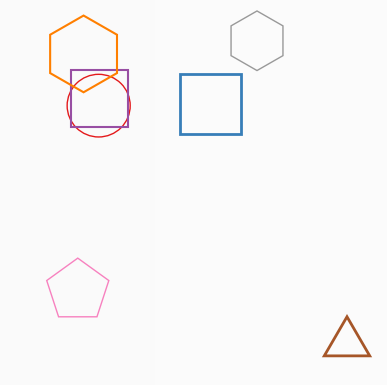[{"shape": "circle", "thickness": 1, "radius": 0.41, "center": [0.255, 0.726]}, {"shape": "square", "thickness": 2, "radius": 0.39, "center": [0.543, 0.73]}, {"shape": "square", "thickness": 1.5, "radius": 0.37, "center": [0.258, 0.743]}, {"shape": "hexagon", "thickness": 1.5, "radius": 0.5, "center": [0.216, 0.86]}, {"shape": "triangle", "thickness": 2, "radius": 0.34, "center": [0.895, 0.11]}, {"shape": "pentagon", "thickness": 1, "radius": 0.42, "center": [0.201, 0.245]}, {"shape": "hexagon", "thickness": 1, "radius": 0.39, "center": [0.663, 0.894]}]